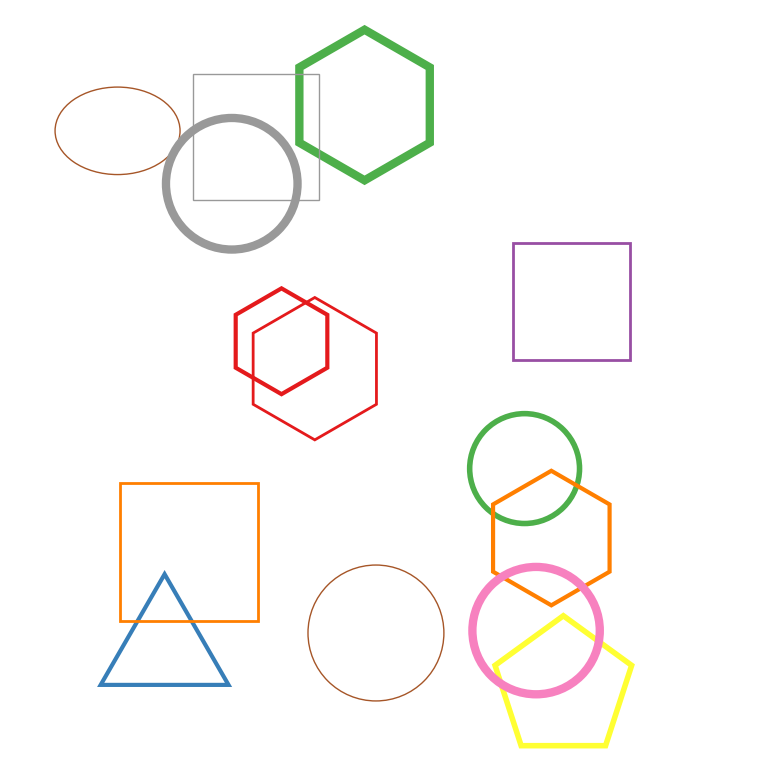[{"shape": "hexagon", "thickness": 1.5, "radius": 0.34, "center": [0.366, 0.557]}, {"shape": "hexagon", "thickness": 1, "radius": 0.46, "center": [0.409, 0.521]}, {"shape": "triangle", "thickness": 1.5, "radius": 0.48, "center": [0.214, 0.158]}, {"shape": "circle", "thickness": 2, "radius": 0.36, "center": [0.681, 0.391]}, {"shape": "hexagon", "thickness": 3, "radius": 0.49, "center": [0.473, 0.864]}, {"shape": "square", "thickness": 1, "radius": 0.38, "center": [0.742, 0.608]}, {"shape": "hexagon", "thickness": 1.5, "radius": 0.44, "center": [0.716, 0.301]}, {"shape": "square", "thickness": 1, "radius": 0.45, "center": [0.245, 0.284]}, {"shape": "pentagon", "thickness": 2, "radius": 0.47, "center": [0.732, 0.107]}, {"shape": "oval", "thickness": 0.5, "radius": 0.41, "center": [0.153, 0.83]}, {"shape": "circle", "thickness": 0.5, "radius": 0.44, "center": [0.488, 0.178]}, {"shape": "circle", "thickness": 3, "radius": 0.41, "center": [0.696, 0.181]}, {"shape": "square", "thickness": 0.5, "radius": 0.41, "center": [0.332, 0.822]}, {"shape": "circle", "thickness": 3, "radius": 0.43, "center": [0.301, 0.761]}]